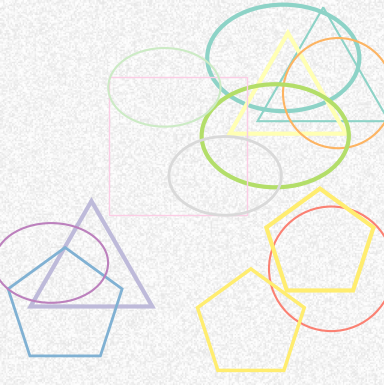[{"shape": "triangle", "thickness": 1.5, "radius": 0.99, "center": [0.84, 0.784]}, {"shape": "oval", "thickness": 3, "radius": 0.99, "center": [0.736, 0.85]}, {"shape": "triangle", "thickness": 3, "radius": 0.87, "center": [0.748, 0.74]}, {"shape": "triangle", "thickness": 3, "radius": 0.91, "center": [0.238, 0.295]}, {"shape": "circle", "thickness": 1.5, "radius": 0.81, "center": [0.861, 0.302]}, {"shape": "pentagon", "thickness": 2, "radius": 0.78, "center": [0.169, 0.201]}, {"shape": "circle", "thickness": 1.5, "radius": 0.72, "center": [0.878, 0.758]}, {"shape": "oval", "thickness": 3, "radius": 0.96, "center": [0.715, 0.647]}, {"shape": "square", "thickness": 1, "radius": 0.89, "center": [0.463, 0.621]}, {"shape": "oval", "thickness": 2, "radius": 0.73, "center": [0.585, 0.543]}, {"shape": "oval", "thickness": 1.5, "radius": 0.74, "center": [0.133, 0.317]}, {"shape": "oval", "thickness": 1.5, "radius": 0.73, "center": [0.427, 0.773]}, {"shape": "pentagon", "thickness": 2.5, "radius": 0.73, "center": [0.652, 0.156]}, {"shape": "pentagon", "thickness": 3, "radius": 0.73, "center": [0.831, 0.364]}]